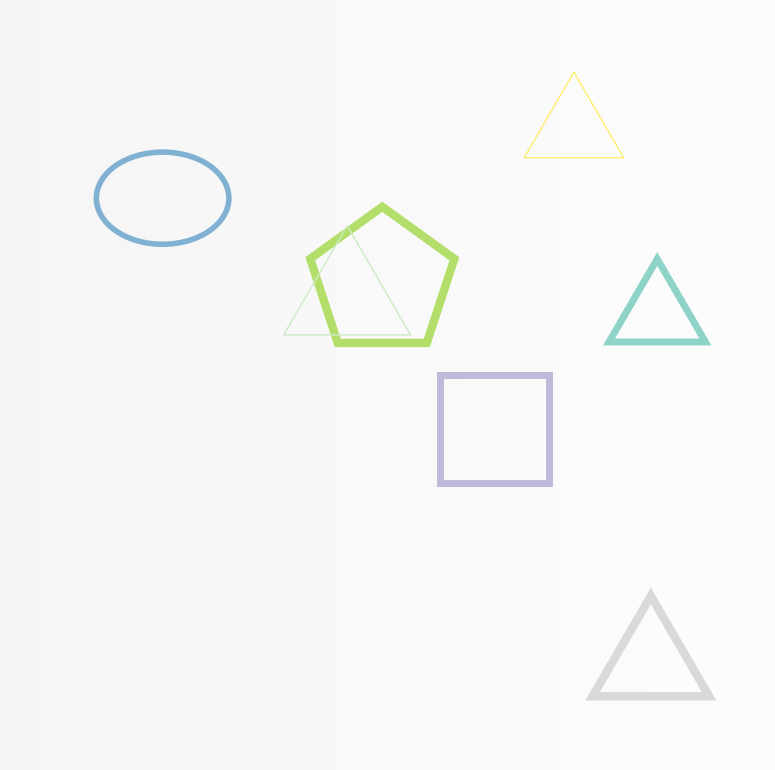[{"shape": "triangle", "thickness": 2.5, "radius": 0.36, "center": [0.848, 0.592]}, {"shape": "square", "thickness": 2.5, "radius": 0.35, "center": [0.638, 0.443]}, {"shape": "oval", "thickness": 2, "radius": 0.43, "center": [0.21, 0.743]}, {"shape": "pentagon", "thickness": 3, "radius": 0.49, "center": [0.493, 0.634]}, {"shape": "triangle", "thickness": 3, "radius": 0.43, "center": [0.84, 0.139]}, {"shape": "triangle", "thickness": 0.5, "radius": 0.47, "center": [0.448, 0.612]}, {"shape": "triangle", "thickness": 0.5, "radius": 0.37, "center": [0.741, 0.832]}]